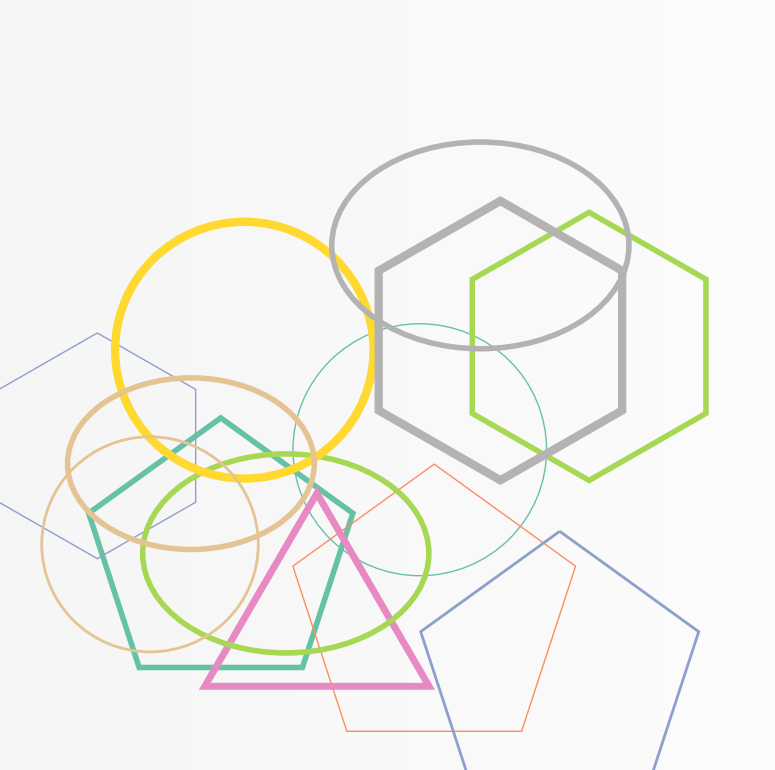[{"shape": "pentagon", "thickness": 2, "radius": 0.9, "center": [0.285, 0.278]}, {"shape": "circle", "thickness": 0.5, "radius": 0.82, "center": [0.542, 0.416]}, {"shape": "pentagon", "thickness": 0.5, "radius": 0.96, "center": [0.56, 0.205]}, {"shape": "hexagon", "thickness": 0.5, "radius": 0.73, "center": [0.126, 0.421]}, {"shape": "pentagon", "thickness": 1, "radius": 0.94, "center": [0.722, 0.121]}, {"shape": "triangle", "thickness": 2.5, "radius": 0.84, "center": [0.409, 0.192]}, {"shape": "hexagon", "thickness": 2, "radius": 0.87, "center": [0.76, 0.55]}, {"shape": "oval", "thickness": 2, "radius": 0.92, "center": [0.369, 0.281]}, {"shape": "circle", "thickness": 3, "radius": 0.83, "center": [0.315, 0.545]}, {"shape": "circle", "thickness": 1, "radius": 0.7, "center": [0.194, 0.293]}, {"shape": "oval", "thickness": 2, "radius": 0.8, "center": [0.246, 0.398]}, {"shape": "oval", "thickness": 2, "radius": 0.96, "center": [0.62, 0.681]}, {"shape": "hexagon", "thickness": 3, "radius": 0.91, "center": [0.646, 0.558]}]